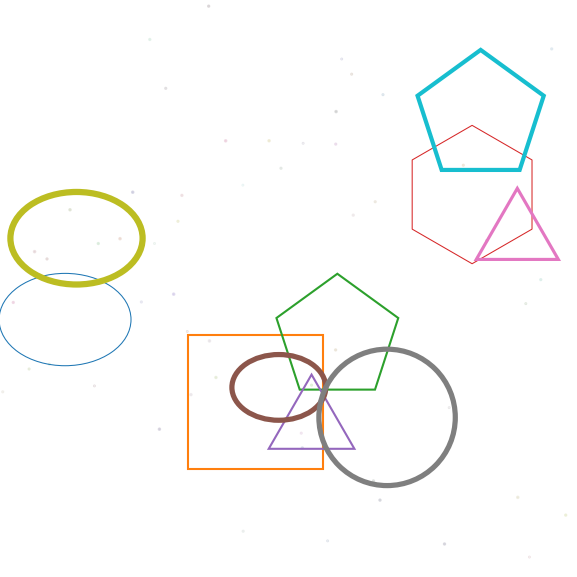[{"shape": "oval", "thickness": 0.5, "radius": 0.57, "center": [0.113, 0.446]}, {"shape": "square", "thickness": 1, "radius": 0.58, "center": [0.442, 0.303]}, {"shape": "pentagon", "thickness": 1, "radius": 0.55, "center": [0.584, 0.414]}, {"shape": "hexagon", "thickness": 0.5, "radius": 0.6, "center": [0.817, 0.662]}, {"shape": "triangle", "thickness": 1, "radius": 0.43, "center": [0.539, 0.265]}, {"shape": "oval", "thickness": 2.5, "radius": 0.41, "center": [0.483, 0.328]}, {"shape": "triangle", "thickness": 1.5, "radius": 0.41, "center": [0.896, 0.591]}, {"shape": "circle", "thickness": 2.5, "radius": 0.59, "center": [0.67, 0.276]}, {"shape": "oval", "thickness": 3, "radius": 0.57, "center": [0.132, 0.587]}, {"shape": "pentagon", "thickness": 2, "radius": 0.57, "center": [0.832, 0.798]}]